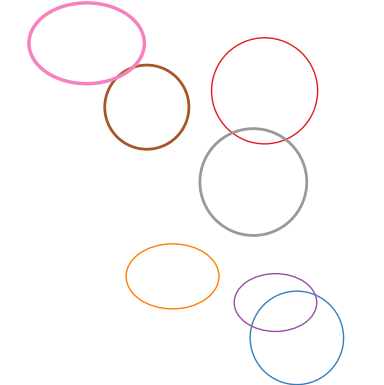[{"shape": "circle", "thickness": 1, "radius": 0.69, "center": [0.687, 0.764]}, {"shape": "circle", "thickness": 1, "radius": 0.61, "center": [0.771, 0.122]}, {"shape": "oval", "thickness": 1, "radius": 0.54, "center": [0.716, 0.214]}, {"shape": "oval", "thickness": 1, "radius": 0.6, "center": [0.448, 0.282]}, {"shape": "circle", "thickness": 2, "radius": 0.55, "center": [0.381, 0.722]}, {"shape": "oval", "thickness": 2.5, "radius": 0.75, "center": [0.225, 0.888]}, {"shape": "circle", "thickness": 2, "radius": 0.69, "center": [0.658, 0.527]}]